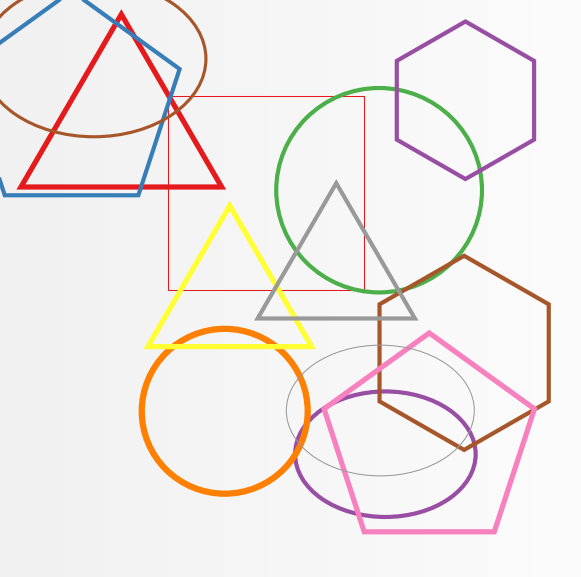[{"shape": "square", "thickness": 0.5, "radius": 0.84, "center": [0.458, 0.665]}, {"shape": "triangle", "thickness": 2.5, "radius": 1.0, "center": [0.209, 0.775]}, {"shape": "pentagon", "thickness": 2, "radius": 0.98, "center": [0.123, 0.819]}, {"shape": "circle", "thickness": 2, "radius": 0.88, "center": [0.652, 0.67]}, {"shape": "hexagon", "thickness": 2, "radius": 0.68, "center": [0.801, 0.826]}, {"shape": "oval", "thickness": 2, "radius": 0.78, "center": [0.663, 0.213]}, {"shape": "circle", "thickness": 3, "radius": 0.71, "center": [0.387, 0.287]}, {"shape": "triangle", "thickness": 2.5, "radius": 0.81, "center": [0.395, 0.48]}, {"shape": "oval", "thickness": 1.5, "radius": 0.96, "center": [0.162, 0.897]}, {"shape": "hexagon", "thickness": 2, "radius": 0.84, "center": [0.799, 0.388]}, {"shape": "pentagon", "thickness": 2.5, "radius": 0.95, "center": [0.738, 0.232]}, {"shape": "oval", "thickness": 0.5, "radius": 0.81, "center": [0.654, 0.288]}, {"shape": "triangle", "thickness": 2, "radius": 0.78, "center": [0.579, 0.526]}]